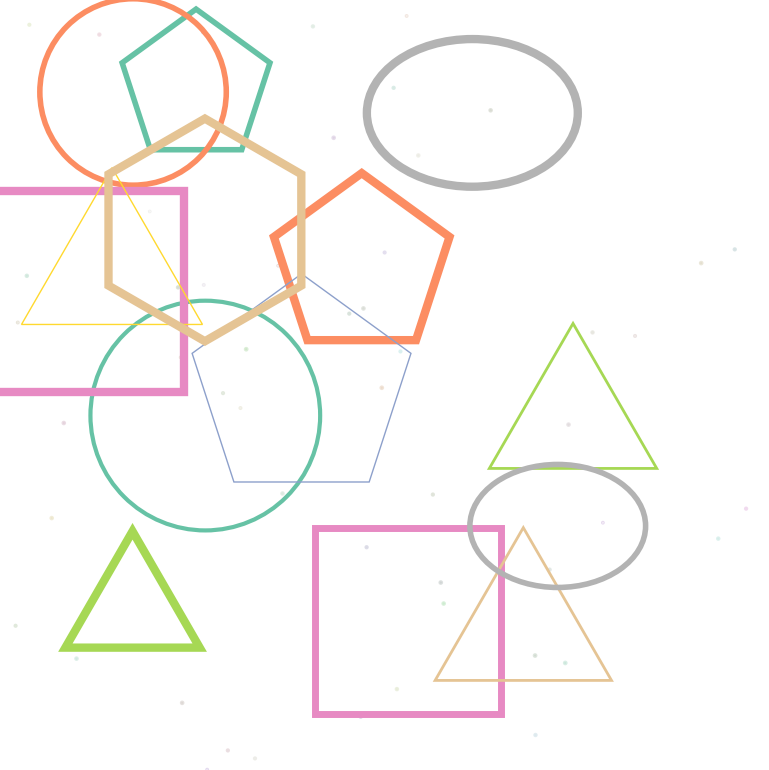[{"shape": "pentagon", "thickness": 2, "radius": 0.5, "center": [0.255, 0.887]}, {"shape": "circle", "thickness": 1.5, "radius": 0.75, "center": [0.267, 0.46]}, {"shape": "pentagon", "thickness": 3, "radius": 0.6, "center": [0.47, 0.655]}, {"shape": "circle", "thickness": 2, "radius": 0.61, "center": [0.173, 0.881]}, {"shape": "pentagon", "thickness": 0.5, "radius": 0.75, "center": [0.392, 0.495]}, {"shape": "square", "thickness": 3, "radius": 0.65, "center": [0.108, 0.622]}, {"shape": "square", "thickness": 2.5, "radius": 0.6, "center": [0.53, 0.194]}, {"shape": "triangle", "thickness": 1, "radius": 0.63, "center": [0.744, 0.454]}, {"shape": "triangle", "thickness": 3, "radius": 0.5, "center": [0.172, 0.209]}, {"shape": "triangle", "thickness": 0.5, "radius": 0.68, "center": [0.145, 0.646]}, {"shape": "hexagon", "thickness": 3, "radius": 0.72, "center": [0.266, 0.701]}, {"shape": "triangle", "thickness": 1, "radius": 0.66, "center": [0.68, 0.182]}, {"shape": "oval", "thickness": 2, "radius": 0.57, "center": [0.724, 0.317]}, {"shape": "oval", "thickness": 3, "radius": 0.68, "center": [0.613, 0.853]}]